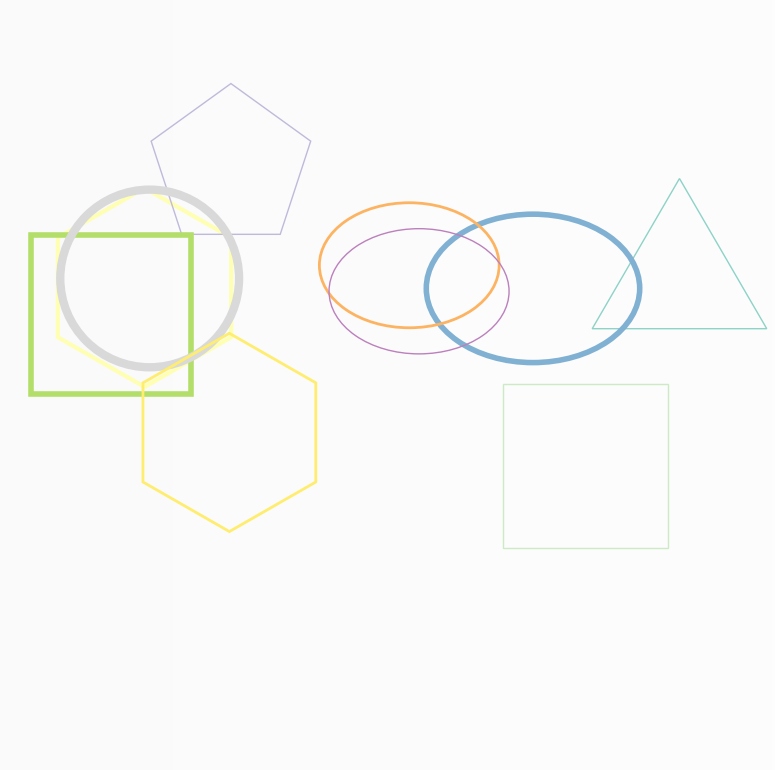[{"shape": "triangle", "thickness": 0.5, "radius": 0.65, "center": [0.877, 0.638]}, {"shape": "hexagon", "thickness": 1.5, "radius": 0.65, "center": [0.186, 0.627]}, {"shape": "pentagon", "thickness": 0.5, "radius": 0.54, "center": [0.298, 0.783]}, {"shape": "oval", "thickness": 2, "radius": 0.69, "center": [0.688, 0.625]}, {"shape": "oval", "thickness": 1, "radius": 0.58, "center": [0.528, 0.656]}, {"shape": "square", "thickness": 2, "radius": 0.52, "center": [0.143, 0.591]}, {"shape": "circle", "thickness": 3, "radius": 0.58, "center": [0.193, 0.638]}, {"shape": "oval", "thickness": 0.5, "radius": 0.58, "center": [0.541, 0.622]}, {"shape": "square", "thickness": 0.5, "radius": 0.53, "center": [0.755, 0.395]}, {"shape": "hexagon", "thickness": 1, "radius": 0.64, "center": [0.296, 0.438]}]